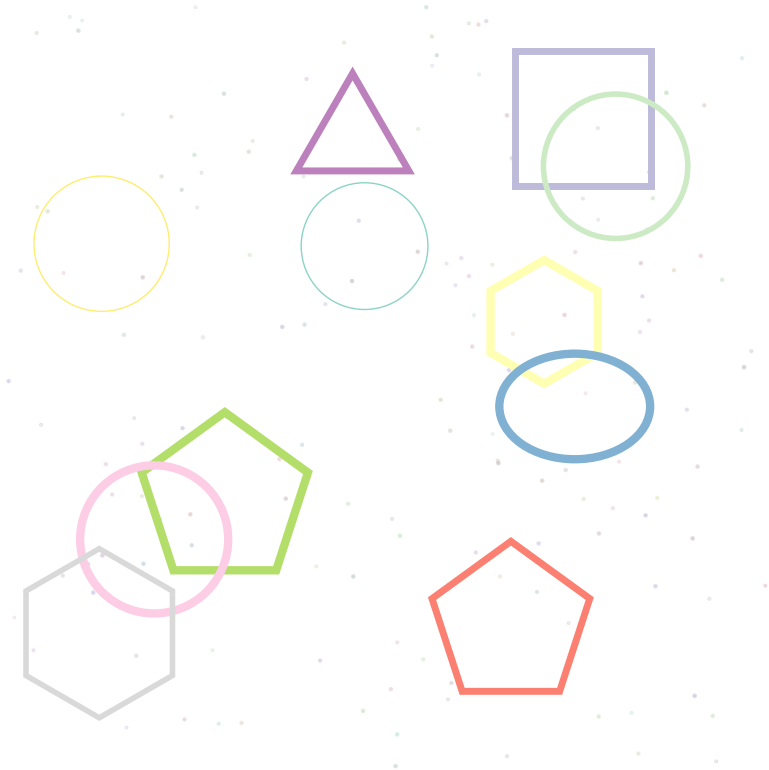[{"shape": "circle", "thickness": 0.5, "radius": 0.41, "center": [0.473, 0.68]}, {"shape": "hexagon", "thickness": 3, "radius": 0.4, "center": [0.707, 0.582]}, {"shape": "square", "thickness": 2.5, "radius": 0.44, "center": [0.757, 0.846]}, {"shape": "pentagon", "thickness": 2.5, "radius": 0.54, "center": [0.663, 0.189]}, {"shape": "oval", "thickness": 3, "radius": 0.49, "center": [0.746, 0.472]}, {"shape": "pentagon", "thickness": 3, "radius": 0.57, "center": [0.292, 0.351]}, {"shape": "circle", "thickness": 3, "radius": 0.48, "center": [0.2, 0.299]}, {"shape": "hexagon", "thickness": 2, "radius": 0.55, "center": [0.129, 0.178]}, {"shape": "triangle", "thickness": 2.5, "radius": 0.42, "center": [0.458, 0.82]}, {"shape": "circle", "thickness": 2, "radius": 0.47, "center": [0.8, 0.784]}, {"shape": "circle", "thickness": 0.5, "radius": 0.44, "center": [0.132, 0.683]}]